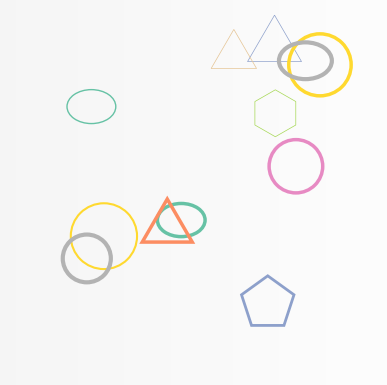[{"shape": "oval", "thickness": 1, "radius": 0.31, "center": [0.236, 0.723]}, {"shape": "oval", "thickness": 2.5, "radius": 0.31, "center": [0.468, 0.428]}, {"shape": "triangle", "thickness": 2.5, "radius": 0.37, "center": [0.432, 0.408]}, {"shape": "pentagon", "thickness": 2, "radius": 0.36, "center": [0.691, 0.212]}, {"shape": "triangle", "thickness": 0.5, "radius": 0.4, "center": [0.708, 0.88]}, {"shape": "circle", "thickness": 2.5, "radius": 0.35, "center": [0.764, 0.568]}, {"shape": "hexagon", "thickness": 0.5, "radius": 0.3, "center": [0.711, 0.706]}, {"shape": "circle", "thickness": 2.5, "radius": 0.4, "center": [0.826, 0.832]}, {"shape": "circle", "thickness": 1.5, "radius": 0.43, "center": [0.268, 0.387]}, {"shape": "triangle", "thickness": 0.5, "radius": 0.34, "center": [0.603, 0.856]}, {"shape": "oval", "thickness": 3, "radius": 0.34, "center": [0.788, 0.842]}, {"shape": "circle", "thickness": 3, "radius": 0.31, "center": [0.224, 0.329]}]